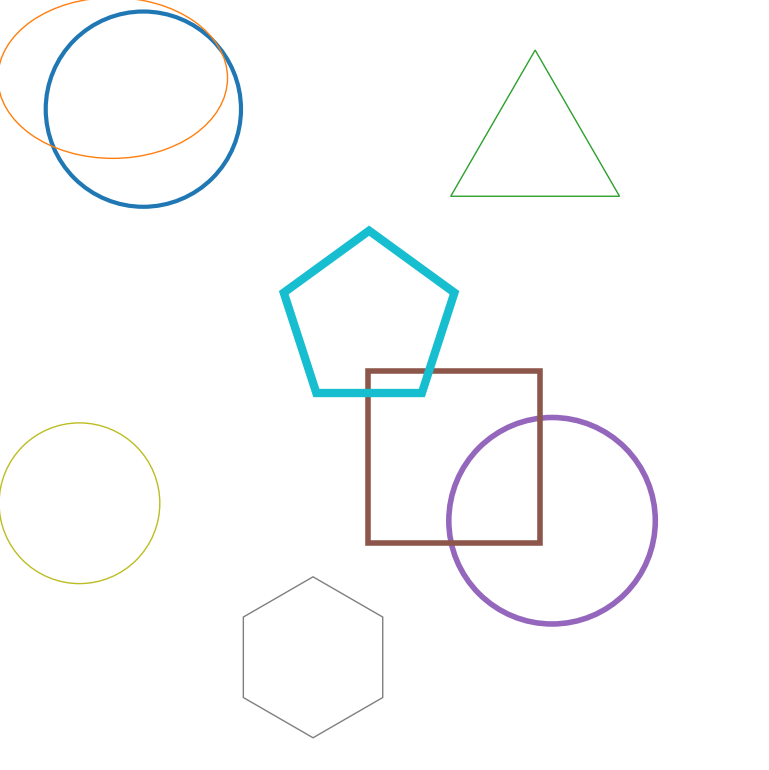[{"shape": "circle", "thickness": 1.5, "radius": 0.63, "center": [0.186, 0.858]}, {"shape": "oval", "thickness": 0.5, "radius": 0.75, "center": [0.146, 0.899]}, {"shape": "triangle", "thickness": 0.5, "radius": 0.63, "center": [0.695, 0.808]}, {"shape": "circle", "thickness": 2, "radius": 0.67, "center": [0.717, 0.324]}, {"shape": "square", "thickness": 2, "radius": 0.56, "center": [0.59, 0.406]}, {"shape": "hexagon", "thickness": 0.5, "radius": 0.52, "center": [0.407, 0.146]}, {"shape": "circle", "thickness": 0.5, "radius": 0.52, "center": [0.103, 0.346]}, {"shape": "pentagon", "thickness": 3, "radius": 0.58, "center": [0.479, 0.584]}]